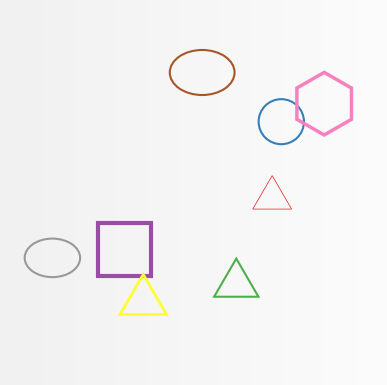[{"shape": "triangle", "thickness": 0.5, "radius": 0.29, "center": [0.702, 0.486]}, {"shape": "circle", "thickness": 1.5, "radius": 0.29, "center": [0.726, 0.684]}, {"shape": "triangle", "thickness": 1.5, "radius": 0.33, "center": [0.61, 0.262]}, {"shape": "square", "thickness": 3, "radius": 0.34, "center": [0.321, 0.351]}, {"shape": "triangle", "thickness": 2, "radius": 0.35, "center": [0.37, 0.218]}, {"shape": "oval", "thickness": 1.5, "radius": 0.42, "center": [0.522, 0.812]}, {"shape": "hexagon", "thickness": 2.5, "radius": 0.41, "center": [0.837, 0.731]}, {"shape": "oval", "thickness": 1.5, "radius": 0.36, "center": [0.135, 0.33]}]